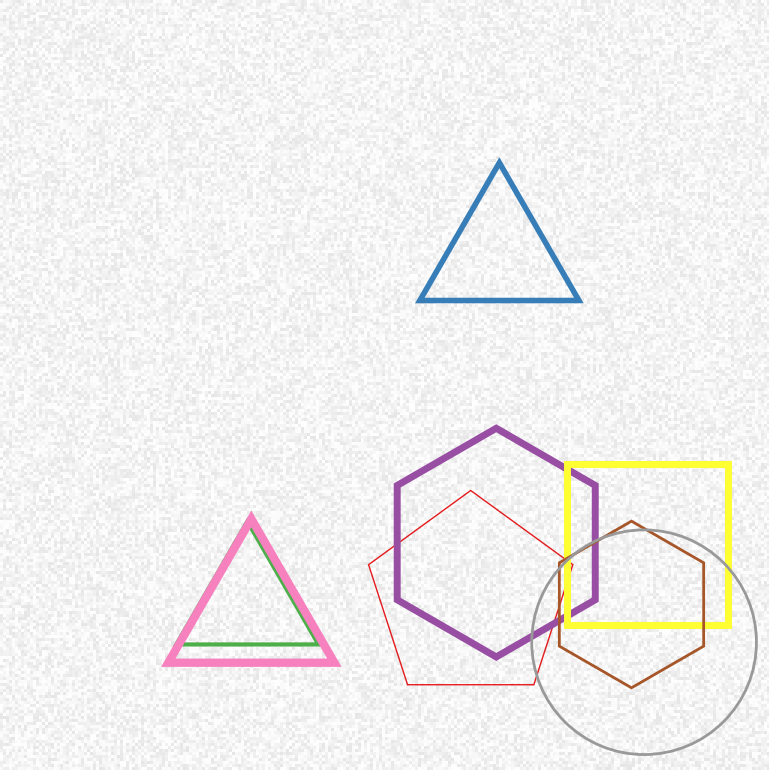[{"shape": "pentagon", "thickness": 0.5, "radius": 0.7, "center": [0.611, 0.224]}, {"shape": "triangle", "thickness": 2, "radius": 0.6, "center": [0.649, 0.669]}, {"shape": "triangle", "thickness": 1.5, "radius": 0.53, "center": [0.321, 0.216]}, {"shape": "hexagon", "thickness": 2.5, "radius": 0.74, "center": [0.644, 0.295]}, {"shape": "square", "thickness": 2.5, "radius": 0.52, "center": [0.841, 0.293]}, {"shape": "hexagon", "thickness": 1, "radius": 0.54, "center": [0.82, 0.215]}, {"shape": "triangle", "thickness": 3, "radius": 0.62, "center": [0.326, 0.202]}, {"shape": "circle", "thickness": 1, "radius": 0.73, "center": [0.836, 0.166]}]